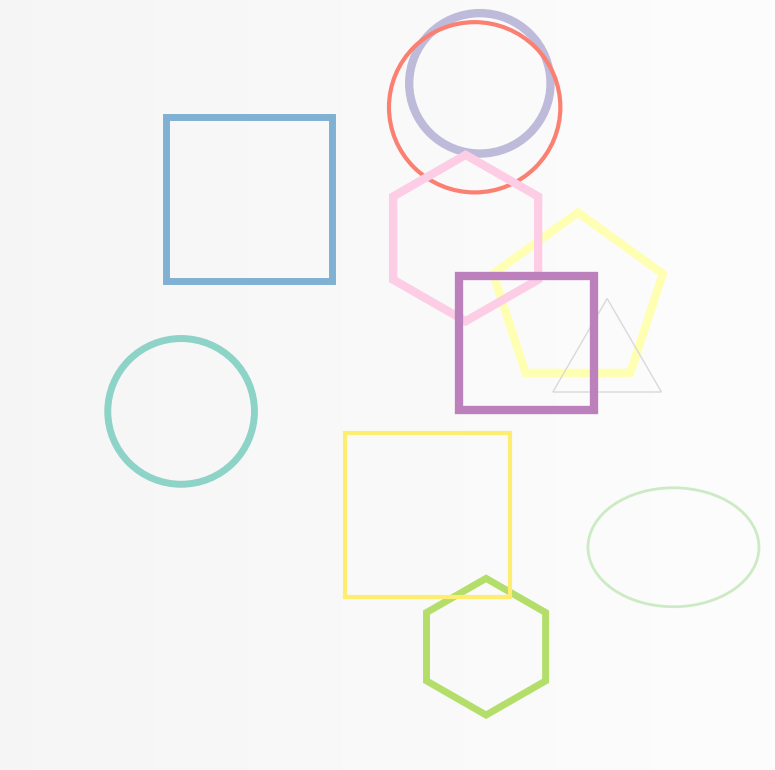[{"shape": "circle", "thickness": 2.5, "radius": 0.47, "center": [0.234, 0.466]}, {"shape": "pentagon", "thickness": 3, "radius": 0.58, "center": [0.746, 0.609]}, {"shape": "circle", "thickness": 3, "radius": 0.46, "center": [0.619, 0.892]}, {"shape": "circle", "thickness": 1.5, "radius": 0.55, "center": [0.612, 0.861]}, {"shape": "square", "thickness": 2.5, "radius": 0.53, "center": [0.321, 0.742]}, {"shape": "hexagon", "thickness": 2.5, "radius": 0.44, "center": [0.627, 0.16]}, {"shape": "hexagon", "thickness": 3, "radius": 0.54, "center": [0.601, 0.691]}, {"shape": "triangle", "thickness": 0.5, "radius": 0.4, "center": [0.783, 0.531]}, {"shape": "square", "thickness": 3, "radius": 0.43, "center": [0.679, 0.555]}, {"shape": "oval", "thickness": 1, "radius": 0.55, "center": [0.869, 0.289]}, {"shape": "square", "thickness": 1.5, "radius": 0.53, "center": [0.551, 0.332]}]